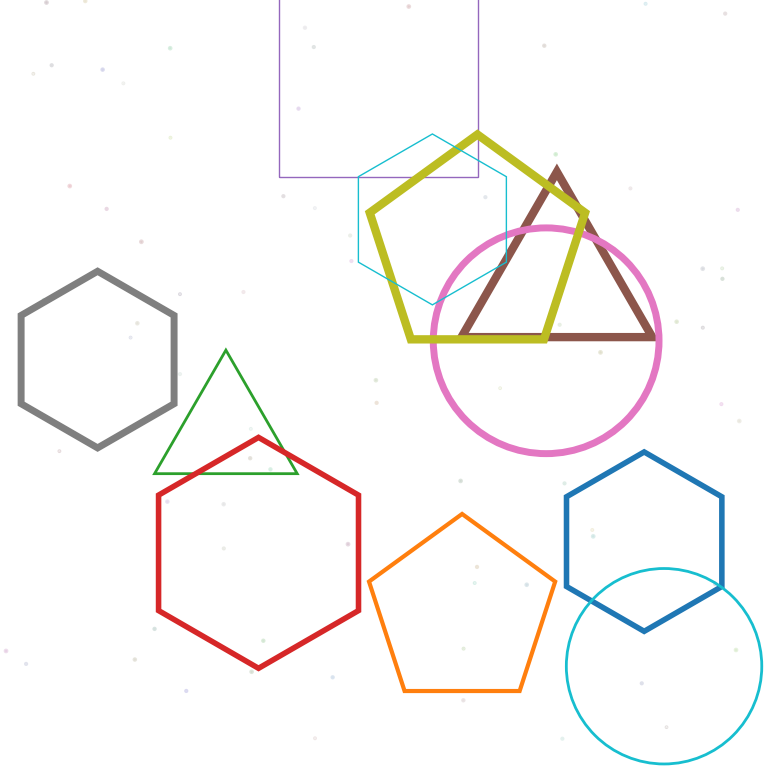[{"shape": "hexagon", "thickness": 2, "radius": 0.58, "center": [0.837, 0.297]}, {"shape": "pentagon", "thickness": 1.5, "radius": 0.64, "center": [0.6, 0.205]}, {"shape": "triangle", "thickness": 1, "radius": 0.53, "center": [0.293, 0.438]}, {"shape": "hexagon", "thickness": 2, "radius": 0.75, "center": [0.336, 0.282]}, {"shape": "square", "thickness": 0.5, "radius": 0.65, "center": [0.491, 0.899]}, {"shape": "triangle", "thickness": 3, "radius": 0.72, "center": [0.723, 0.634]}, {"shape": "circle", "thickness": 2.5, "radius": 0.73, "center": [0.709, 0.557]}, {"shape": "hexagon", "thickness": 2.5, "radius": 0.57, "center": [0.127, 0.533]}, {"shape": "pentagon", "thickness": 3, "radius": 0.74, "center": [0.62, 0.678]}, {"shape": "hexagon", "thickness": 0.5, "radius": 0.55, "center": [0.562, 0.715]}, {"shape": "circle", "thickness": 1, "radius": 0.63, "center": [0.862, 0.135]}]